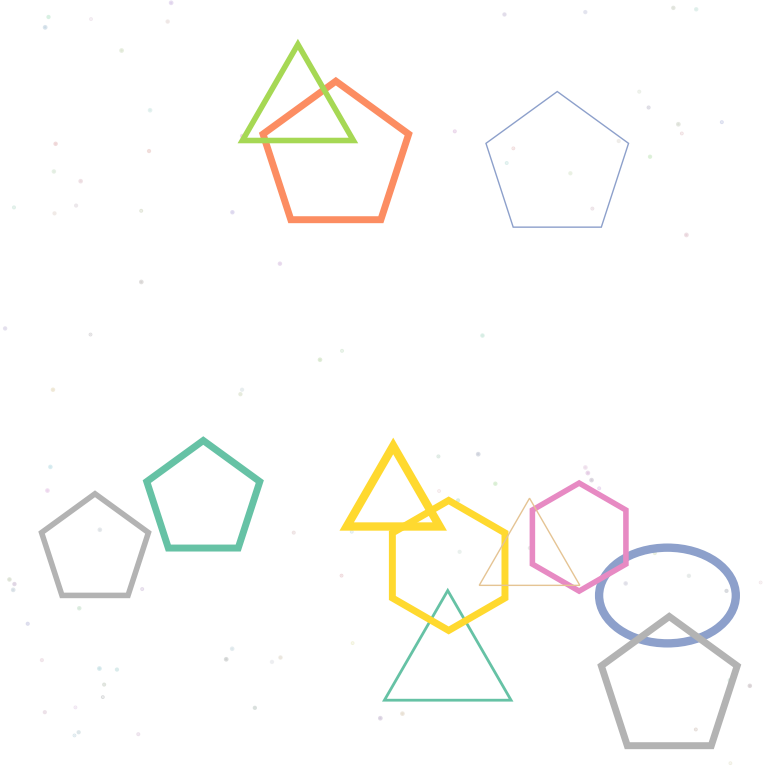[{"shape": "pentagon", "thickness": 2.5, "radius": 0.39, "center": [0.264, 0.351]}, {"shape": "triangle", "thickness": 1, "radius": 0.47, "center": [0.581, 0.138]}, {"shape": "pentagon", "thickness": 2.5, "radius": 0.5, "center": [0.436, 0.795]}, {"shape": "oval", "thickness": 3, "radius": 0.44, "center": [0.867, 0.227]}, {"shape": "pentagon", "thickness": 0.5, "radius": 0.49, "center": [0.724, 0.784]}, {"shape": "hexagon", "thickness": 2, "radius": 0.35, "center": [0.752, 0.302]}, {"shape": "triangle", "thickness": 2, "radius": 0.42, "center": [0.387, 0.859]}, {"shape": "hexagon", "thickness": 2.5, "radius": 0.42, "center": [0.583, 0.266]}, {"shape": "triangle", "thickness": 3, "radius": 0.35, "center": [0.511, 0.351]}, {"shape": "triangle", "thickness": 0.5, "radius": 0.38, "center": [0.688, 0.278]}, {"shape": "pentagon", "thickness": 2, "radius": 0.36, "center": [0.123, 0.286]}, {"shape": "pentagon", "thickness": 2.5, "radius": 0.46, "center": [0.869, 0.107]}]